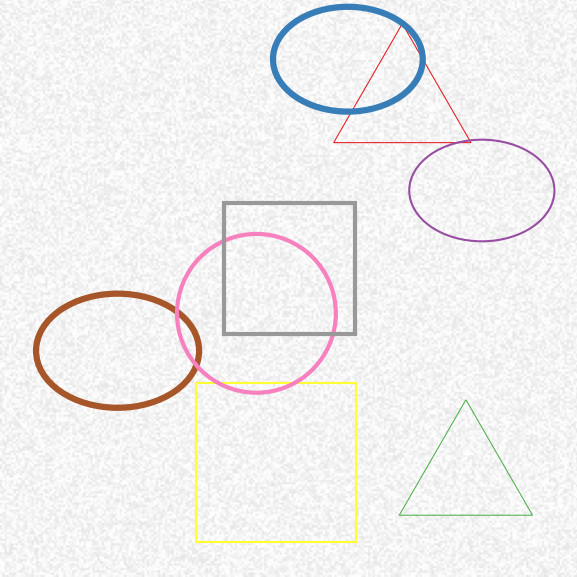[{"shape": "triangle", "thickness": 0.5, "radius": 0.69, "center": [0.697, 0.821]}, {"shape": "oval", "thickness": 3, "radius": 0.65, "center": [0.602, 0.897]}, {"shape": "triangle", "thickness": 0.5, "radius": 0.67, "center": [0.807, 0.174]}, {"shape": "oval", "thickness": 1, "radius": 0.63, "center": [0.834, 0.669]}, {"shape": "square", "thickness": 1, "radius": 0.69, "center": [0.478, 0.197]}, {"shape": "oval", "thickness": 3, "radius": 0.71, "center": [0.204, 0.392]}, {"shape": "circle", "thickness": 2, "radius": 0.69, "center": [0.444, 0.457]}, {"shape": "square", "thickness": 2, "radius": 0.57, "center": [0.502, 0.535]}]